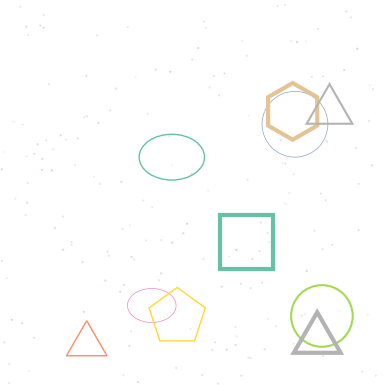[{"shape": "oval", "thickness": 1, "radius": 0.42, "center": [0.446, 0.592]}, {"shape": "square", "thickness": 3, "radius": 0.35, "center": [0.641, 0.372]}, {"shape": "triangle", "thickness": 1, "radius": 0.3, "center": [0.225, 0.106]}, {"shape": "circle", "thickness": 0.5, "radius": 0.43, "center": [0.766, 0.677]}, {"shape": "oval", "thickness": 0.5, "radius": 0.32, "center": [0.394, 0.207]}, {"shape": "circle", "thickness": 1.5, "radius": 0.4, "center": [0.836, 0.179]}, {"shape": "pentagon", "thickness": 1, "radius": 0.38, "center": [0.46, 0.177]}, {"shape": "hexagon", "thickness": 3, "radius": 0.37, "center": [0.76, 0.711]}, {"shape": "triangle", "thickness": 1.5, "radius": 0.34, "center": [0.856, 0.713]}, {"shape": "triangle", "thickness": 3, "radius": 0.35, "center": [0.824, 0.119]}]